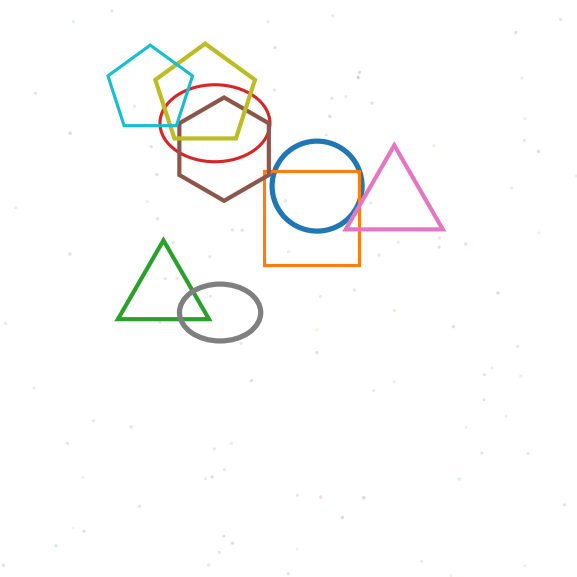[{"shape": "circle", "thickness": 2.5, "radius": 0.39, "center": [0.549, 0.677]}, {"shape": "square", "thickness": 1.5, "radius": 0.41, "center": [0.539, 0.622]}, {"shape": "triangle", "thickness": 2, "radius": 0.46, "center": [0.283, 0.492]}, {"shape": "oval", "thickness": 1.5, "radius": 0.48, "center": [0.372, 0.786]}, {"shape": "hexagon", "thickness": 2, "radius": 0.45, "center": [0.388, 0.741]}, {"shape": "triangle", "thickness": 2, "radius": 0.49, "center": [0.683, 0.65]}, {"shape": "oval", "thickness": 2.5, "radius": 0.35, "center": [0.381, 0.458]}, {"shape": "pentagon", "thickness": 2, "radius": 0.45, "center": [0.355, 0.833]}, {"shape": "pentagon", "thickness": 1.5, "radius": 0.39, "center": [0.26, 0.844]}]